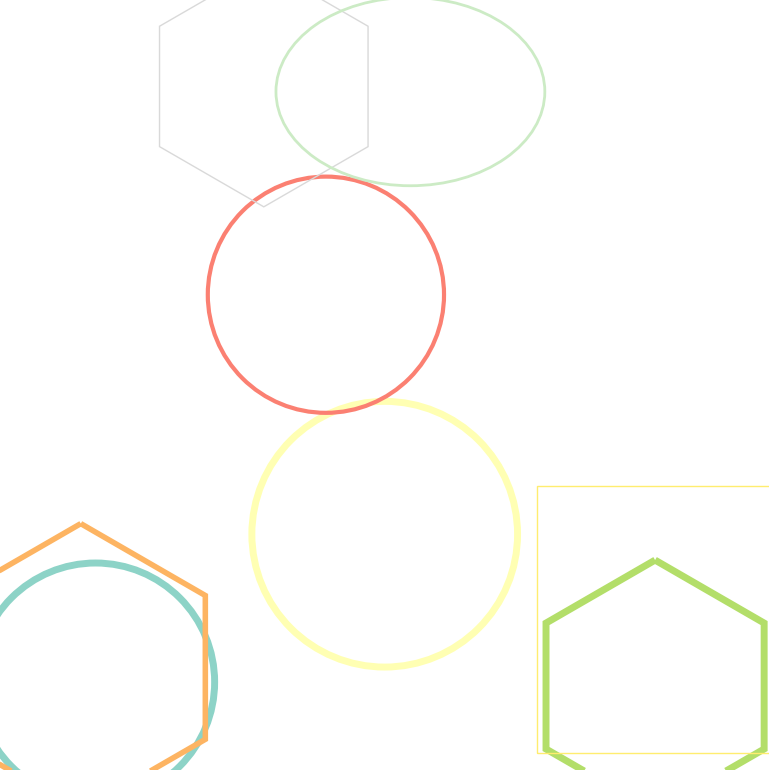[{"shape": "circle", "thickness": 2.5, "radius": 0.77, "center": [0.124, 0.114]}, {"shape": "circle", "thickness": 2.5, "radius": 0.86, "center": [0.5, 0.306]}, {"shape": "circle", "thickness": 1.5, "radius": 0.77, "center": [0.423, 0.617]}, {"shape": "hexagon", "thickness": 2, "radius": 0.93, "center": [0.105, 0.133]}, {"shape": "hexagon", "thickness": 2.5, "radius": 0.82, "center": [0.851, 0.109]}, {"shape": "hexagon", "thickness": 0.5, "radius": 0.78, "center": [0.343, 0.888]}, {"shape": "oval", "thickness": 1, "radius": 0.87, "center": [0.533, 0.881]}, {"shape": "square", "thickness": 0.5, "radius": 0.87, "center": [0.871, 0.195]}]